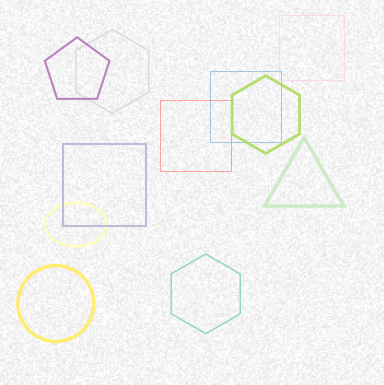[{"shape": "hexagon", "thickness": 1, "radius": 0.52, "center": [0.534, 0.237]}, {"shape": "oval", "thickness": 1.5, "radius": 0.4, "center": [0.198, 0.417]}, {"shape": "square", "thickness": 1.5, "radius": 0.54, "center": [0.272, 0.52]}, {"shape": "square", "thickness": 0.5, "radius": 0.46, "center": [0.507, 0.648]}, {"shape": "square", "thickness": 0.5, "radius": 0.46, "center": [0.638, 0.723]}, {"shape": "hexagon", "thickness": 2, "radius": 0.51, "center": [0.69, 0.703]}, {"shape": "square", "thickness": 0.5, "radius": 0.42, "center": [0.81, 0.876]}, {"shape": "hexagon", "thickness": 1, "radius": 0.54, "center": [0.292, 0.815]}, {"shape": "pentagon", "thickness": 1.5, "radius": 0.44, "center": [0.2, 0.815]}, {"shape": "triangle", "thickness": 2.5, "radius": 0.59, "center": [0.79, 0.524]}, {"shape": "circle", "thickness": 2.5, "radius": 0.49, "center": [0.145, 0.212]}]